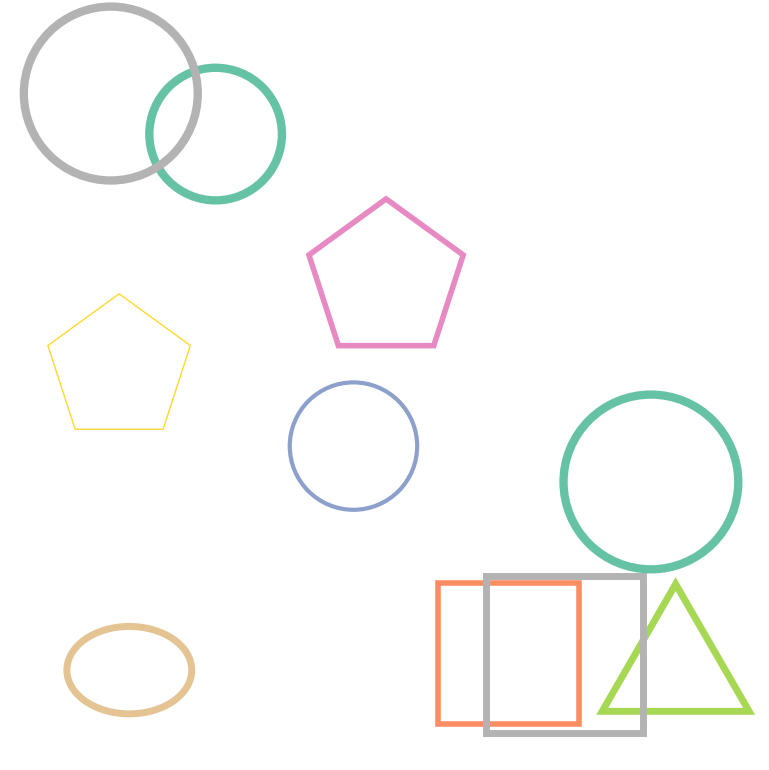[{"shape": "circle", "thickness": 3, "radius": 0.43, "center": [0.28, 0.826]}, {"shape": "circle", "thickness": 3, "radius": 0.57, "center": [0.845, 0.374]}, {"shape": "square", "thickness": 2, "radius": 0.46, "center": [0.661, 0.151]}, {"shape": "circle", "thickness": 1.5, "radius": 0.41, "center": [0.459, 0.421]}, {"shape": "pentagon", "thickness": 2, "radius": 0.53, "center": [0.501, 0.636]}, {"shape": "triangle", "thickness": 2.5, "radius": 0.55, "center": [0.877, 0.131]}, {"shape": "pentagon", "thickness": 0.5, "radius": 0.49, "center": [0.155, 0.521]}, {"shape": "oval", "thickness": 2.5, "radius": 0.41, "center": [0.168, 0.13]}, {"shape": "circle", "thickness": 3, "radius": 0.56, "center": [0.144, 0.879]}, {"shape": "square", "thickness": 2.5, "radius": 0.51, "center": [0.733, 0.15]}]